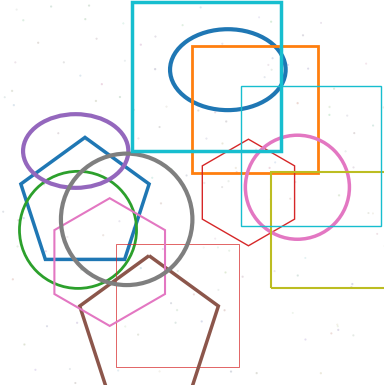[{"shape": "oval", "thickness": 3, "radius": 0.75, "center": [0.592, 0.819]}, {"shape": "pentagon", "thickness": 2.5, "radius": 0.88, "center": [0.221, 0.468]}, {"shape": "square", "thickness": 2, "radius": 0.82, "center": [0.663, 0.716]}, {"shape": "circle", "thickness": 2, "radius": 0.76, "center": [0.203, 0.403]}, {"shape": "hexagon", "thickness": 1, "radius": 0.69, "center": [0.645, 0.5]}, {"shape": "square", "thickness": 0.5, "radius": 0.8, "center": [0.461, 0.206]}, {"shape": "oval", "thickness": 3, "radius": 0.68, "center": [0.197, 0.608]}, {"shape": "pentagon", "thickness": 2.5, "radius": 0.95, "center": [0.387, 0.147]}, {"shape": "hexagon", "thickness": 1.5, "radius": 0.83, "center": [0.285, 0.319]}, {"shape": "circle", "thickness": 2.5, "radius": 0.68, "center": [0.772, 0.514]}, {"shape": "circle", "thickness": 3, "radius": 0.85, "center": [0.329, 0.43]}, {"shape": "square", "thickness": 1.5, "radius": 0.75, "center": [0.855, 0.403]}, {"shape": "square", "thickness": 2.5, "radius": 0.97, "center": [0.537, 0.801]}, {"shape": "square", "thickness": 1, "radius": 0.91, "center": [0.808, 0.595]}]